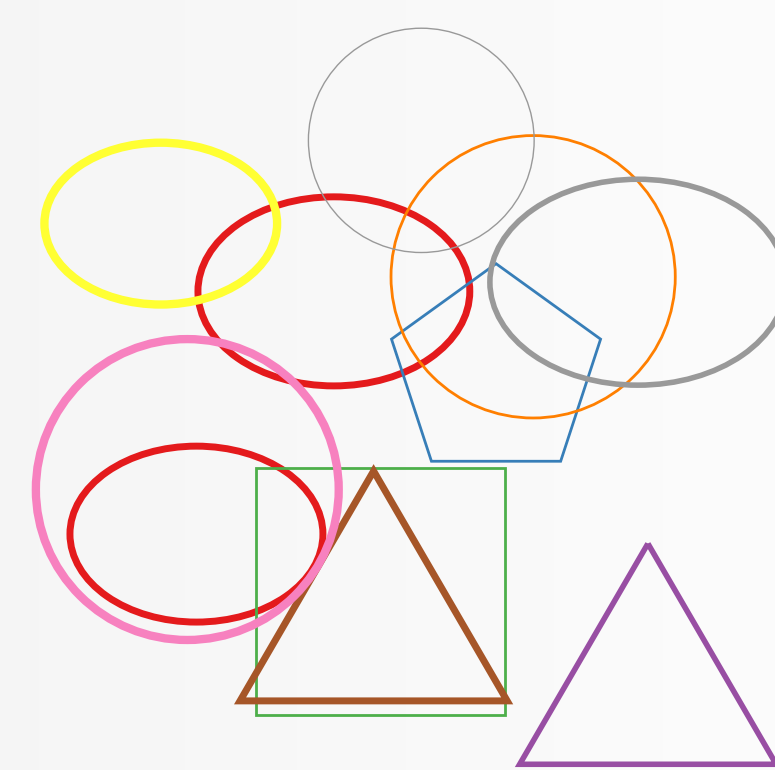[{"shape": "oval", "thickness": 2.5, "radius": 0.82, "center": [0.253, 0.306]}, {"shape": "oval", "thickness": 2.5, "radius": 0.88, "center": [0.431, 0.622]}, {"shape": "pentagon", "thickness": 1, "radius": 0.71, "center": [0.64, 0.516]}, {"shape": "square", "thickness": 1, "radius": 0.8, "center": [0.491, 0.232]}, {"shape": "triangle", "thickness": 2, "radius": 0.96, "center": [0.836, 0.103]}, {"shape": "circle", "thickness": 1, "radius": 0.92, "center": [0.688, 0.641]}, {"shape": "oval", "thickness": 3, "radius": 0.75, "center": [0.207, 0.71]}, {"shape": "triangle", "thickness": 2.5, "radius": 1.0, "center": [0.482, 0.189]}, {"shape": "circle", "thickness": 3, "radius": 0.98, "center": [0.242, 0.364]}, {"shape": "oval", "thickness": 2, "radius": 0.96, "center": [0.823, 0.634]}, {"shape": "circle", "thickness": 0.5, "radius": 0.73, "center": [0.544, 0.818]}]